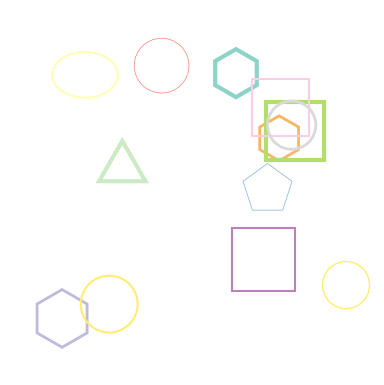[{"shape": "hexagon", "thickness": 3, "radius": 0.31, "center": [0.613, 0.81]}, {"shape": "oval", "thickness": 1.5, "radius": 0.42, "center": [0.221, 0.806]}, {"shape": "hexagon", "thickness": 2, "radius": 0.38, "center": [0.161, 0.173]}, {"shape": "circle", "thickness": 0.5, "radius": 0.36, "center": [0.42, 0.83]}, {"shape": "pentagon", "thickness": 0.5, "radius": 0.33, "center": [0.695, 0.508]}, {"shape": "hexagon", "thickness": 2, "radius": 0.29, "center": [0.725, 0.641]}, {"shape": "square", "thickness": 3, "radius": 0.37, "center": [0.766, 0.659]}, {"shape": "square", "thickness": 1.5, "radius": 0.37, "center": [0.729, 0.721]}, {"shape": "circle", "thickness": 2, "radius": 0.31, "center": [0.758, 0.675]}, {"shape": "square", "thickness": 1.5, "radius": 0.41, "center": [0.683, 0.327]}, {"shape": "triangle", "thickness": 3, "radius": 0.35, "center": [0.318, 0.564]}, {"shape": "circle", "thickness": 1.5, "radius": 0.37, "center": [0.284, 0.21]}, {"shape": "circle", "thickness": 1, "radius": 0.31, "center": [0.899, 0.26]}]